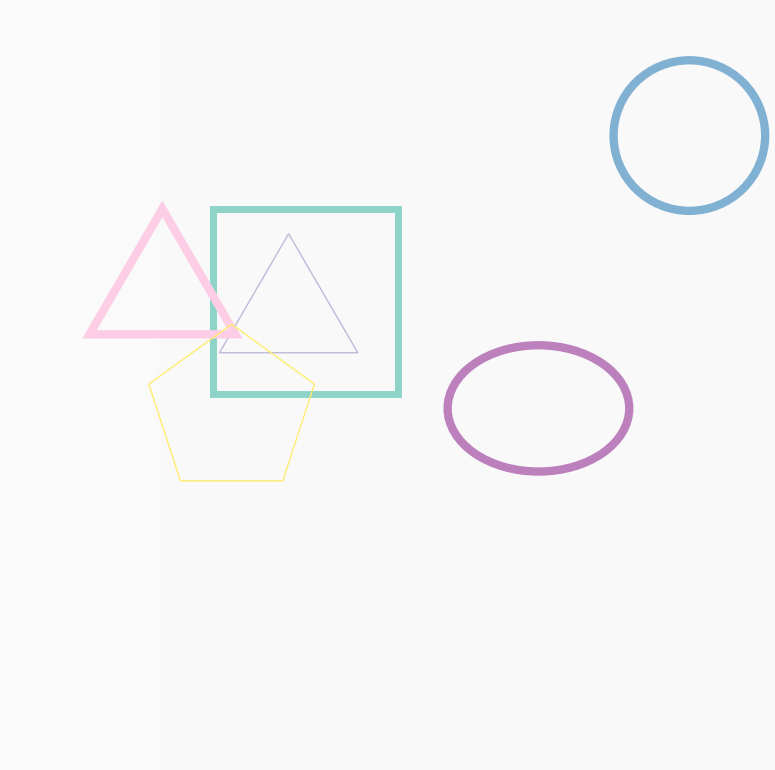[{"shape": "square", "thickness": 2.5, "radius": 0.6, "center": [0.394, 0.608]}, {"shape": "triangle", "thickness": 0.5, "radius": 0.52, "center": [0.372, 0.593]}, {"shape": "circle", "thickness": 3, "radius": 0.49, "center": [0.89, 0.824]}, {"shape": "triangle", "thickness": 3, "radius": 0.54, "center": [0.21, 0.62]}, {"shape": "oval", "thickness": 3, "radius": 0.59, "center": [0.695, 0.47]}, {"shape": "pentagon", "thickness": 0.5, "radius": 0.56, "center": [0.299, 0.466]}]